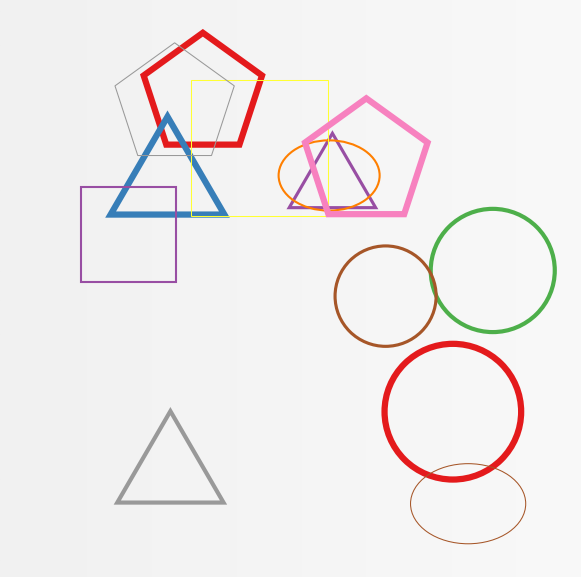[{"shape": "pentagon", "thickness": 3, "radius": 0.54, "center": [0.349, 0.835]}, {"shape": "circle", "thickness": 3, "radius": 0.59, "center": [0.779, 0.286]}, {"shape": "triangle", "thickness": 3, "radius": 0.57, "center": [0.288, 0.684]}, {"shape": "circle", "thickness": 2, "radius": 0.53, "center": [0.848, 0.531]}, {"shape": "square", "thickness": 1, "radius": 0.41, "center": [0.221, 0.593]}, {"shape": "triangle", "thickness": 1.5, "radius": 0.43, "center": [0.572, 0.682]}, {"shape": "oval", "thickness": 1, "radius": 0.43, "center": [0.566, 0.695]}, {"shape": "square", "thickness": 0.5, "radius": 0.59, "center": [0.447, 0.743]}, {"shape": "oval", "thickness": 0.5, "radius": 0.5, "center": [0.805, 0.127]}, {"shape": "circle", "thickness": 1.5, "radius": 0.43, "center": [0.663, 0.486]}, {"shape": "pentagon", "thickness": 3, "radius": 0.55, "center": [0.63, 0.718]}, {"shape": "pentagon", "thickness": 0.5, "radius": 0.54, "center": [0.3, 0.817]}, {"shape": "triangle", "thickness": 2, "radius": 0.53, "center": [0.293, 0.182]}]